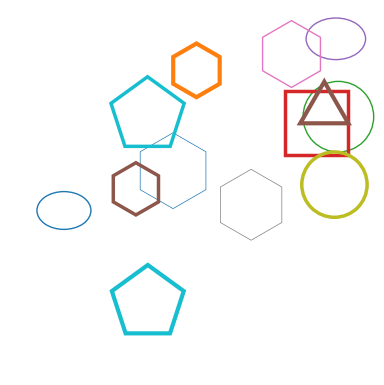[{"shape": "hexagon", "thickness": 0.5, "radius": 0.49, "center": [0.449, 0.557]}, {"shape": "oval", "thickness": 1, "radius": 0.35, "center": [0.166, 0.453]}, {"shape": "hexagon", "thickness": 3, "radius": 0.35, "center": [0.51, 0.817]}, {"shape": "circle", "thickness": 1, "radius": 0.46, "center": [0.879, 0.697]}, {"shape": "square", "thickness": 2.5, "radius": 0.41, "center": [0.822, 0.68]}, {"shape": "oval", "thickness": 1, "radius": 0.39, "center": [0.872, 0.899]}, {"shape": "triangle", "thickness": 3, "radius": 0.36, "center": [0.842, 0.716]}, {"shape": "hexagon", "thickness": 2.5, "radius": 0.34, "center": [0.353, 0.51]}, {"shape": "hexagon", "thickness": 1, "radius": 0.43, "center": [0.757, 0.86]}, {"shape": "hexagon", "thickness": 0.5, "radius": 0.46, "center": [0.652, 0.468]}, {"shape": "circle", "thickness": 2.5, "radius": 0.42, "center": [0.869, 0.52]}, {"shape": "pentagon", "thickness": 2.5, "radius": 0.5, "center": [0.383, 0.701]}, {"shape": "pentagon", "thickness": 3, "radius": 0.49, "center": [0.384, 0.214]}]